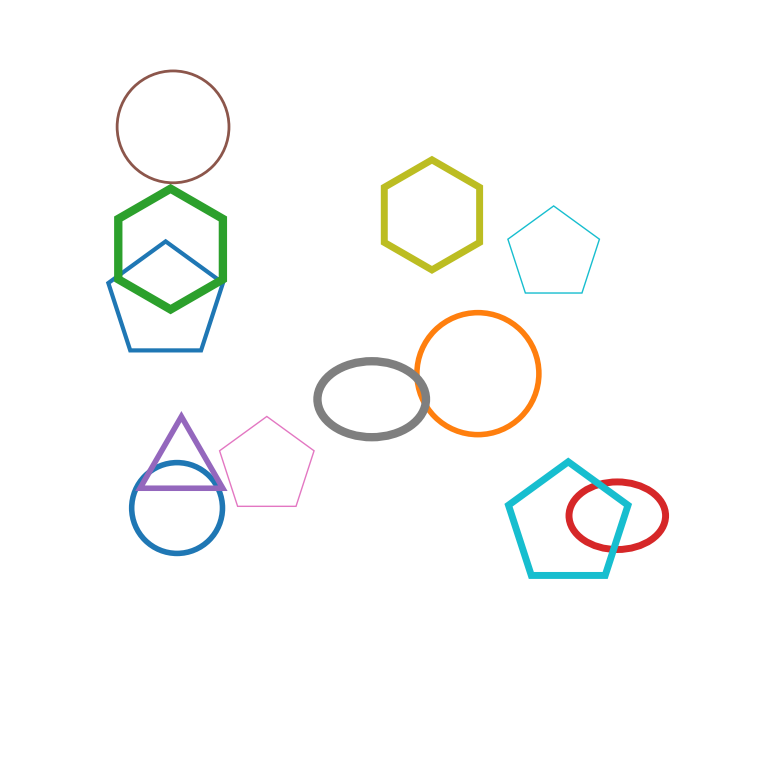[{"shape": "circle", "thickness": 2, "radius": 0.29, "center": [0.23, 0.34]}, {"shape": "pentagon", "thickness": 1.5, "radius": 0.39, "center": [0.215, 0.608]}, {"shape": "circle", "thickness": 2, "radius": 0.4, "center": [0.621, 0.515]}, {"shape": "hexagon", "thickness": 3, "radius": 0.39, "center": [0.222, 0.677]}, {"shape": "oval", "thickness": 2.5, "radius": 0.31, "center": [0.802, 0.33]}, {"shape": "triangle", "thickness": 2, "radius": 0.31, "center": [0.236, 0.397]}, {"shape": "circle", "thickness": 1, "radius": 0.36, "center": [0.225, 0.835]}, {"shape": "pentagon", "thickness": 0.5, "radius": 0.32, "center": [0.347, 0.395]}, {"shape": "oval", "thickness": 3, "radius": 0.35, "center": [0.483, 0.482]}, {"shape": "hexagon", "thickness": 2.5, "radius": 0.36, "center": [0.561, 0.721]}, {"shape": "pentagon", "thickness": 0.5, "radius": 0.31, "center": [0.719, 0.67]}, {"shape": "pentagon", "thickness": 2.5, "radius": 0.41, "center": [0.738, 0.319]}]